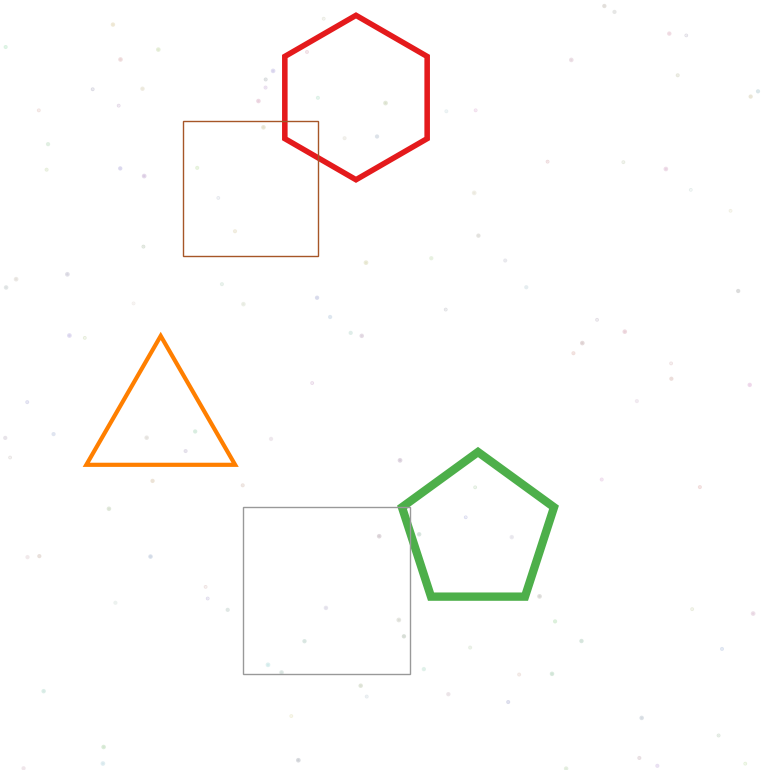[{"shape": "hexagon", "thickness": 2, "radius": 0.53, "center": [0.462, 0.873]}, {"shape": "pentagon", "thickness": 3, "radius": 0.52, "center": [0.621, 0.309]}, {"shape": "triangle", "thickness": 1.5, "radius": 0.56, "center": [0.209, 0.452]}, {"shape": "square", "thickness": 0.5, "radius": 0.44, "center": [0.326, 0.755]}, {"shape": "square", "thickness": 0.5, "radius": 0.54, "center": [0.424, 0.233]}]